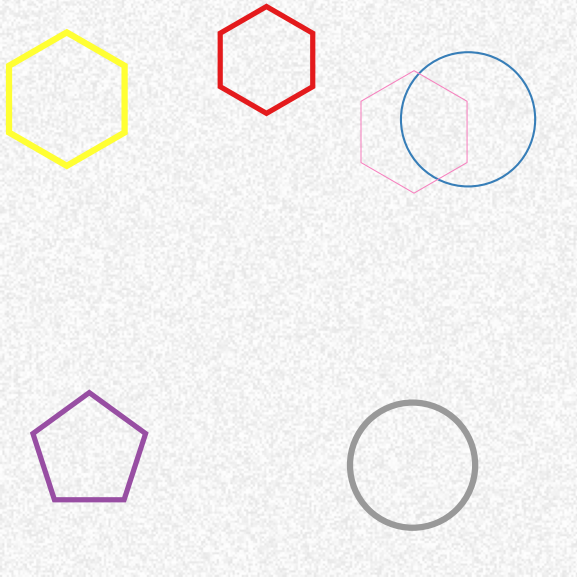[{"shape": "hexagon", "thickness": 2.5, "radius": 0.46, "center": [0.461, 0.895]}, {"shape": "circle", "thickness": 1, "radius": 0.58, "center": [0.811, 0.793]}, {"shape": "pentagon", "thickness": 2.5, "radius": 0.51, "center": [0.155, 0.217]}, {"shape": "hexagon", "thickness": 3, "radius": 0.58, "center": [0.116, 0.828]}, {"shape": "hexagon", "thickness": 0.5, "radius": 0.53, "center": [0.717, 0.771]}, {"shape": "circle", "thickness": 3, "radius": 0.54, "center": [0.714, 0.194]}]